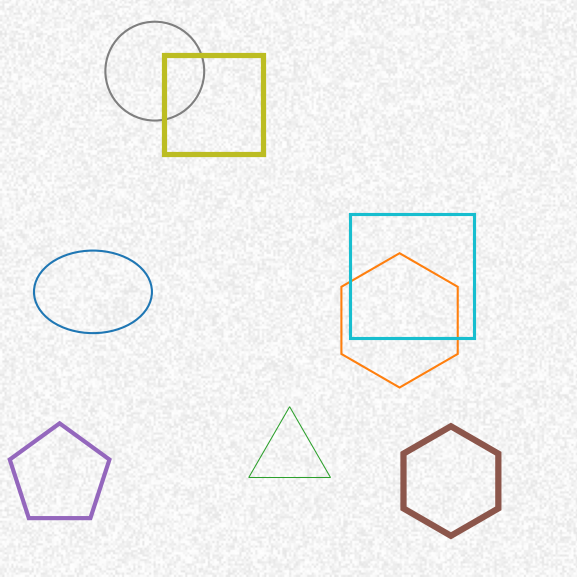[{"shape": "oval", "thickness": 1, "radius": 0.51, "center": [0.161, 0.494]}, {"shape": "hexagon", "thickness": 1, "radius": 0.58, "center": [0.692, 0.444]}, {"shape": "triangle", "thickness": 0.5, "radius": 0.41, "center": [0.502, 0.213]}, {"shape": "pentagon", "thickness": 2, "radius": 0.45, "center": [0.103, 0.175]}, {"shape": "hexagon", "thickness": 3, "radius": 0.47, "center": [0.781, 0.166]}, {"shape": "circle", "thickness": 1, "radius": 0.43, "center": [0.268, 0.876]}, {"shape": "square", "thickness": 2.5, "radius": 0.43, "center": [0.37, 0.818]}, {"shape": "square", "thickness": 1.5, "radius": 0.54, "center": [0.714, 0.521]}]